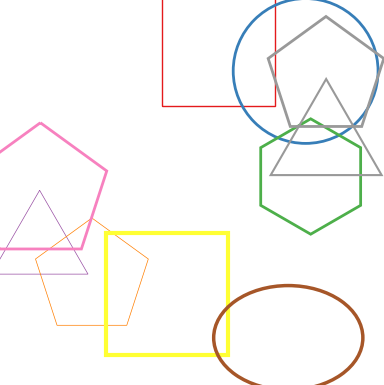[{"shape": "square", "thickness": 1, "radius": 0.74, "center": [0.568, 0.872]}, {"shape": "circle", "thickness": 2, "radius": 0.94, "center": [0.794, 0.816]}, {"shape": "hexagon", "thickness": 2, "radius": 0.75, "center": [0.807, 0.542]}, {"shape": "triangle", "thickness": 0.5, "radius": 0.73, "center": [0.103, 0.361]}, {"shape": "pentagon", "thickness": 0.5, "radius": 0.77, "center": [0.239, 0.28]}, {"shape": "square", "thickness": 3, "radius": 0.79, "center": [0.434, 0.237]}, {"shape": "oval", "thickness": 2.5, "radius": 0.97, "center": [0.749, 0.123]}, {"shape": "pentagon", "thickness": 2, "radius": 0.91, "center": [0.105, 0.5]}, {"shape": "triangle", "thickness": 1.5, "radius": 0.83, "center": [0.847, 0.628]}, {"shape": "pentagon", "thickness": 2, "radius": 0.79, "center": [0.847, 0.799]}]